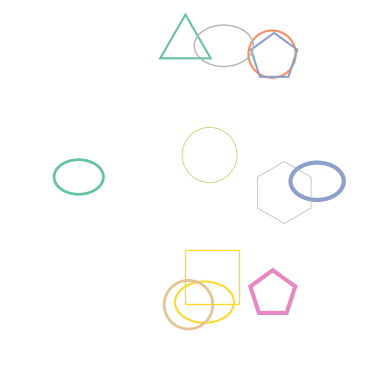[{"shape": "oval", "thickness": 2, "radius": 0.32, "center": [0.204, 0.54]}, {"shape": "triangle", "thickness": 1.5, "radius": 0.38, "center": [0.482, 0.886]}, {"shape": "circle", "thickness": 1.5, "radius": 0.31, "center": [0.707, 0.859]}, {"shape": "oval", "thickness": 3, "radius": 0.35, "center": [0.824, 0.529]}, {"shape": "pentagon", "thickness": 1.5, "radius": 0.32, "center": [0.712, 0.851]}, {"shape": "pentagon", "thickness": 3, "radius": 0.31, "center": [0.708, 0.237]}, {"shape": "circle", "thickness": 0.5, "radius": 0.36, "center": [0.544, 0.597]}, {"shape": "square", "thickness": 1, "radius": 0.35, "center": [0.55, 0.281]}, {"shape": "oval", "thickness": 1.5, "radius": 0.38, "center": [0.531, 0.215]}, {"shape": "circle", "thickness": 2, "radius": 0.32, "center": [0.49, 0.209]}, {"shape": "oval", "thickness": 1, "radius": 0.38, "center": [0.581, 0.881]}, {"shape": "hexagon", "thickness": 0.5, "radius": 0.4, "center": [0.738, 0.5]}]